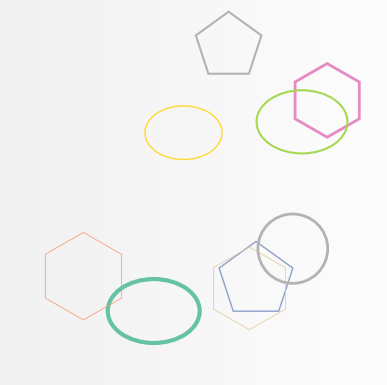[{"shape": "oval", "thickness": 3, "radius": 0.59, "center": [0.397, 0.192]}, {"shape": "hexagon", "thickness": 0.5, "radius": 0.57, "center": [0.215, 0.283]}, {"shape": "pentagon", "thickness": 1, "radius": 0.5, "center": [0.661, 0.273]}, {"shape": "hexagon", "thickness": 2, "radius": 0.48, "center": [0.844, 0.739]}, {"shape": "oval", "thickness": 1.5, "radius": 0.59, "center": [0.779, 0.684]}, {"shape": "oval", "thickness": 1, "radius": 0.5, "center": [0.474, 0.655]}, {"shape": "hexagon", "thickness": 0.5, "radius": 0.54, "center": [0.644, 0.251]}, {"shape": "pentagon", "thickness": 1.5, "radius": 0.45, "center": [0.59, 0.881]}, {"shape": "circle", "thickness": 2, "radius": 0.45, "center": [0.756, 0.354]}]